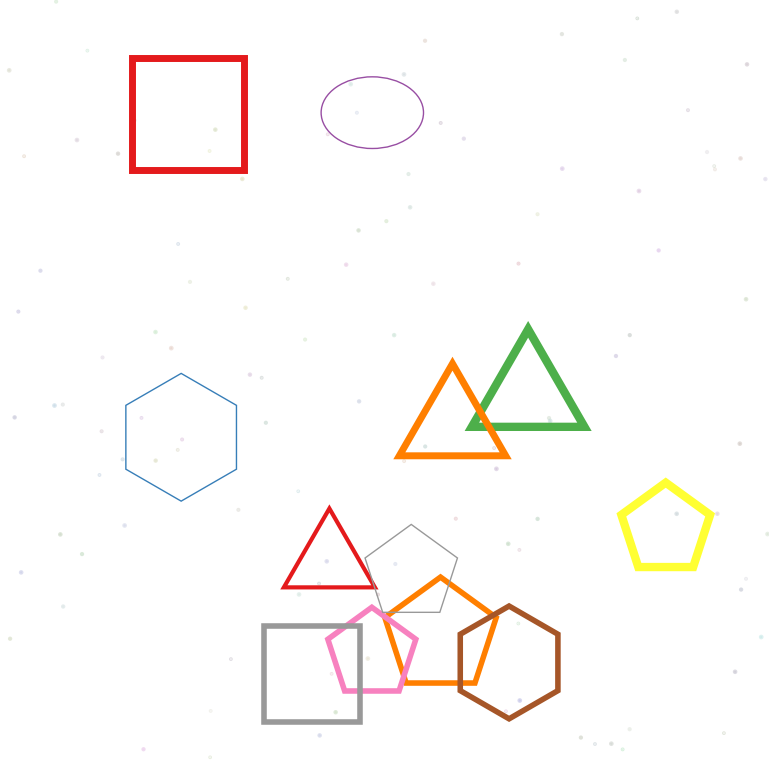[{"shape": "triangle", "thickness": 1.5, "radius": 0.34, "center": [0.428, 0.271]}, {"shape": "square", "thickness": 2.5, "radius": 0.36, "center": [0.244, 0.853]}, {"shape": "hexagon", "thickness": 0.5, "radius": 0.41, "center": [0.235, 0.432]}, {"shape": "triangle", "thickness": 3, "radius": 0.42, "center": [0.686, 0.488]}, {"shape": "oval", "thickness": 0.5, "radius": 0.33, "center": [0.484, 0.854]}, {"shape": "triangle", "thickness": 2.5, "radius": 0.4, "center": [0.588, 0.448]}, {"shape": "pentagon", "thickness": 2, "radius": 0.38, "center": [0.572, 0.174]}, {"shape": "pentagon", "thickness": 3, "radius": 0.3, "center": [0.865, 0.313]}, {"shape": "hexagon", "thickness": 2, "radius": 0.37, "center": [0.661, 0.14]}, {"shape": "pentagon", "thickness": 2, "radius": 0.3, "center": [0.483, 0.151]}, {"shape": "square", "thickness": 2, "radius": 0.31, "center": [0.405, 0.124]}, {"shape": "pentagon", "thickness": 0.5, "radius": 0.32, "center": [0.534, 0.256]}]